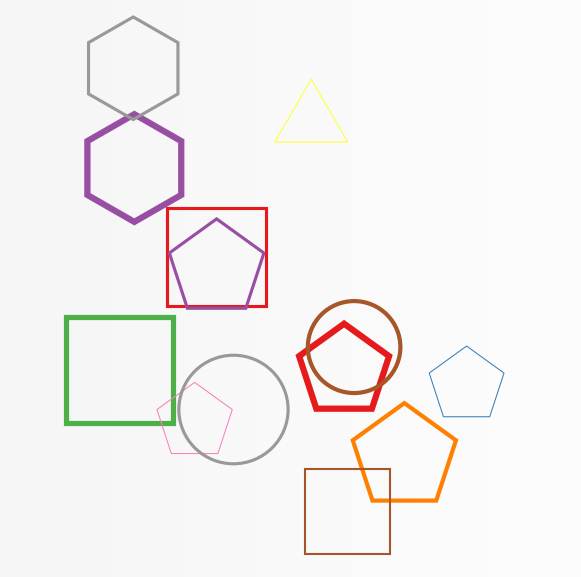[{"shape": "pentagon", "thickness": 3, "radius": 0.41, "center": [0.592, 0.357]}, {"shape": "square", "thickness": 1.5, "radius": 0.43, "center": [0.372, 0.554]}, {"shape": "pentagon", "thickness": 0.5, "radius": 0.34, "center": [0.803, 0.332]}, {"shape": "square", "thickness": 2.5, "radius": 0.46, "center": [0.206, 0.358]}, {"shape": "pentagon", "thickness": 1.5, "radius": 0.43, "center": [0.373, 0.535]}, {"shape": "hexagon", "thickness": 3, "radius": 0.47, "center": [0.231, 0.708]}, {"shape": "pentagon", "thickness": 2, "radius": 0.47, "center": [0.696, 0.208]}, {"shape": "triangle", "thickness": 0.5, "radius": 0.36, "center": [0.536, 0.789]}, {"shape": "square", "thickness": 1, "radius": 0.37, "center": [0.598, 0.114]}, {"shape": "circle", "thickness": 2, "radius": 0.4, "center": [0.609, 0.398]}, {"shape": "pentagon", "thickness": 0.5, "radius": 0.34, "center": [0.335, 0.269]}, {"shape": "hexagon", "thickness": 1.5, "radius": 0.44, "center": [0.229, 0.881]}, {"shape": "circle", "thickness": 1.5, "radius": 0.47, "center": [0.402, 0.29]}]